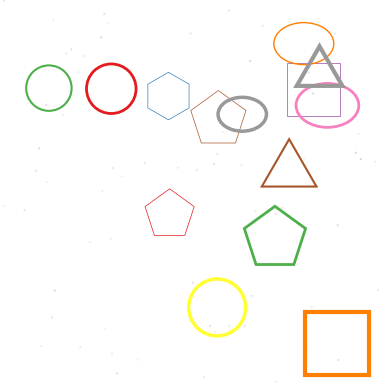[{"shape": "circle", "thickness": 2, "radius": 0.32, "center": [0.289, 0.77]}, {"shape": "pentagon", "thickness": 0.5, "radius": 0.34, "center": [0.441, 0.443]}, {"shape": "hexagon", "thickness": 0.5, "radius": 0.31, "center": [0.438, 0.75]}, {"shape": "pentagon", "thickness": 2, "radius": 0.42, "center": [0.714, 0.381]}, {"shape": "circle", "thickness": 1.5, "radius": 0.3, "center": [0.127, 0.771]}, {"shape": "square", "thickness": 0.5, "radius": 0.35, "center": [0.814, 0.767]}, {"shape": "square", "thickness": 3, "radius": 0.41, "center": [0.875, 0.108]}, {"shape": "oval", "thickness": 1, "radius": 0.39, "center": [0.789, 0.887]}, {"shape": "circle", "thickness": 2.5, "radius": 0.37, "center": [0.564, 0.201]}, {"shape": "pentagon", "thickness": 0.5, "radius": 0.38, "center": [0.567, 0.69]}, {"shape": "triangle", "thickness": 1.5, "radius": 0.41, "center": [0.751, 0.556]}, {"shape": "oval", "thickness": 2, "radius": 0.41, "center": [0.85, 0.726]}, {"shape": "oval", "thickness": 2.5, "radius": 0.31, "center": [0.629, 0.703]}, {"shape": "triangle", "thickness": 3, "radius": 0.34, "center": [0.83, 0.811]}]